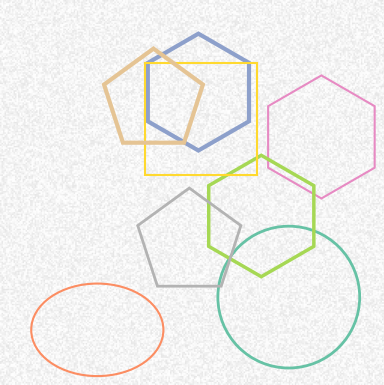[{"shape": "circle", "thickness": 2, "radius": 0.92, "center": [0.75, 0.228]}, {"shape": "oval", "thickness": 1.5, "radius": 0.86, "center": [0.253, 0.143]}, {"shape": "hexagon", "thickness": 3, "radius": 0.76, "center": [0.515, 0.761]}, {"shape": "hexagon", "thickness": 1.5, "radius": 0.8, "center": [0.835, 0.644]}, {"shape": "hexagon", "thickness": 2.5, "radius": 0.79, "center": [0.679, 0.439]}, {"shape": "square", "thickness": 1.5, "radius": 0.73, "center": [0.523, 0.69]}, {"shape": "pentagon", "thickness": 3, "radius": 0.68, "center": [0.399, 0.739]}, {"shape": "pentagon", "thickness": 2, "radius": 0.7, "center": [0.492, 0.371]}]